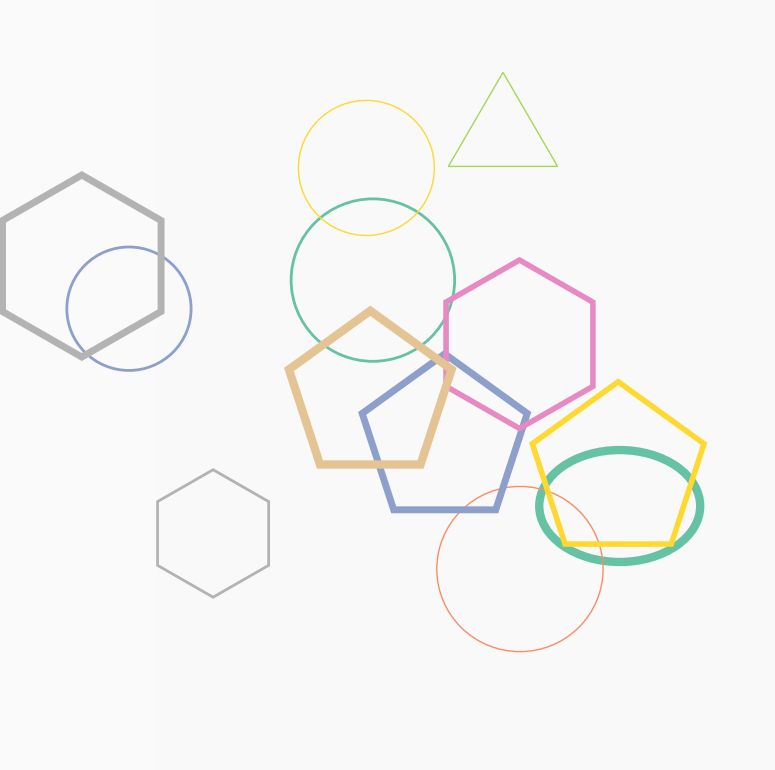[{"shape": "circle", "thickness": 1, "radius": 0.53, "center": [0.481, 0.636]}, {"shape": "oval", "thickness": 3, "radius": 0.52, "center": [0.8, 0.343]}, {"shape": "circle", "thickness": 0.5, "radius": 0.54, "center": [0.671, 0.261]}, {"shape": "circle", "thickness": 1, "radius": 0.4, "center": [0.166, 0.599]}, {"shape": "pentagon", "thickness": 2.5, "radius": 0.56, "center": [0.574, 0.428]}, {"shape": "hexagon", "thickness": 2, "radius": 0.55, "center": [0.67, 0.553]}, {"shape": "triangle", "thickness": 0.5, "radius": 0.41, "center": [0.649, 0.825]}, {"shape": "pentagon", "thickness": 2, "radius": 0.58, "center": [0.798, 0.388]}, {"shape": "circle", "thickness": 0.5, "radius": 0.44, "center": [0.473, 0.782]}, {"shape": "pentagon", "thickness": 3, "radius": 0.55, "center": [0.478, 0.486]}, {"shape": "hexagon", "thickness": 2.5, "radius": 0.59, "center": [0.106, 0.655]}, {"shape": "hexagon", "thickness": 1, "radius": 0.41, "center": [0.275, 0.307]}]